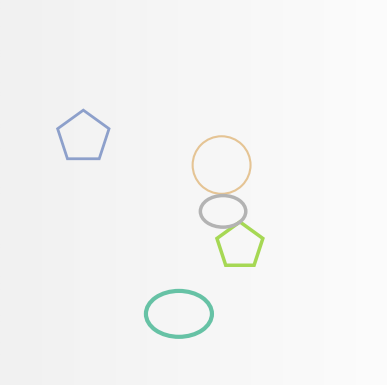[{"shape": "oval", "thickness": 3, "radius": 0.43, "center": [0.462, 0.185]}, {"shape": "pentagon", "thickness": 2, "radius": 0.35, "center": [0.215, 0.644]}, {"shape": "pentagon", "thickness": 2.5, "radius": 0.31, "center": [0.619, 0.361]}, {"shape": "circle", "thickness": 1.5, "radius": 0.37, "center": [0.572, 0.571]}, {"shape": "oval", "thickness": 2.5, "radius": 0.29, "center": [0.576, 0.451]}]